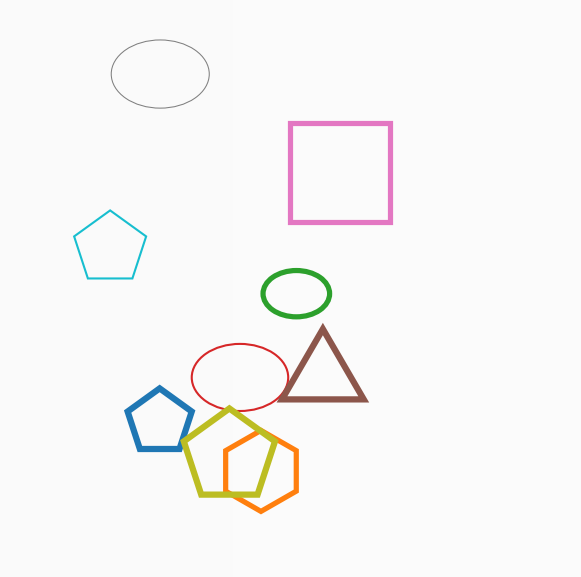[{"shape": "pentagon", "thickness": 3, "radius": 0.29, "center": [0.275, 0.269]}, {"shape": "hexagon", "thickness": 2.5, "radius": 0.35, "center": [0.449, 0.184]}, {"shape": "oval", "thickness": 2.5, "radius": 0.29, "center": [0.51, 0.491]}, {"shape": "oval", "thickness": 1, "radius": 0.41, "center": [0.413, 0.346]}, {"shape": "triangle", "thickness": 3, "radius": 0.41, "center": [0.555, 0.348]}, {"shape": "square", "thickness": 2.5, "radius": 0.43, "center": [0.585, 0.701]}, {"shape": "oval", "thickness": 0.5, "radius": 0.42, "center": [0.276, 0.871]}, {"shape": "pentagon", "thickness": 3, "radius": 0.41, "center": [0.395, 0.209]}, {"shape": "pentagon", "thickness": 1, "radius": 0.33, "center": [0.189, 0.57]}]